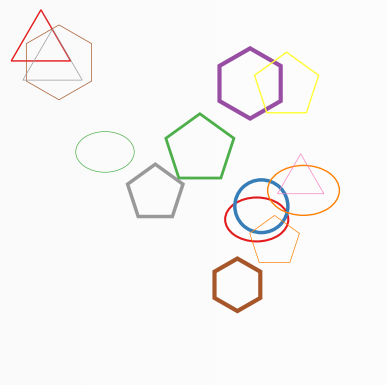[{"shape": "oval", "thickness": 1.5, "radius": 0.41, "center": [0.663, 0.43]}, {"shape": "triangle", "thickness": 1, "radius": 0.44, "center": [0.106, 0.886]}, {"shape": "circle", "thickness": 2.5, "radius": 0.34, "center": [0.674, 0.464]}, {"shape": "pentagon", "thickness": 2, "radius": 0.46, "center": [0.516, 0.612]}, {"shape": "oval", "thickness": 0.5, "radius": 0.38, "center": [0.271, 0.605]}, {"shape": "hexagon", "thickness": 3, "radius": 0.46, "center": [0.645, 0.783]}, {"shape": "pentagon", "thickness": 0.5, "radius": 0.34, "center": [0.708, 0.373]}, {"shape": "oval", "thickness": 1, "radius": 0.46, "center": [0.783, 0.505]}, {"shape": "pentagon", "thickness": 1, "radius": 0.43, "center": [0.74, 0.778]}, {"shape": "hexagon", "thickness": 3, "radius": 0.34, "center": [0.613, 0.26]}, {"shape": "hexagon", "thickness": 0.5, "radius": 0.49, "center": [0.152, 0.838]}, {"shape": "triangle", "thickness": 0.5, "radius": 0.35, "center": [0.776, 0.531]}, {"shape": "pentagon", "thickness": 2.5, "radius": 0.38, "center": [0.401, 0.498]}, {"shape": "triangle", "thickness": 0.5, "radius": 0.44, "center": [0.136, 0.836]}]